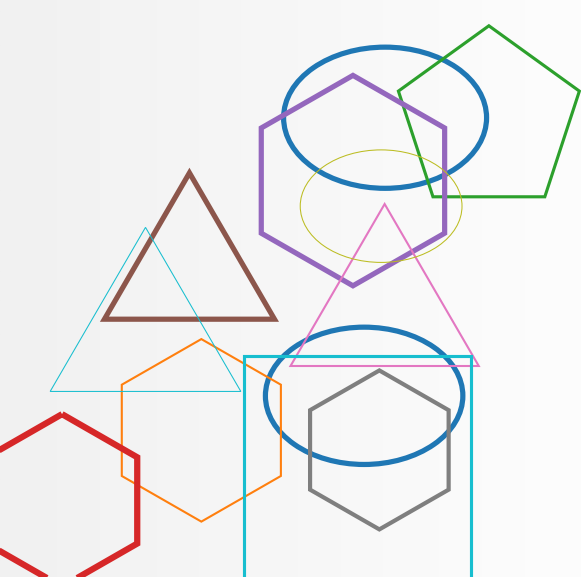[{"shape": "oval", "thickness": 2.5, "radius": 0.85, "center": [0.626, 0.314]}, {"shape": "oval", "thickness": 2.5, "radius": 0.87, "center": [0.663, 0.795]}, {"shape": "hexagon", "thickness": 1, "radius": 0.79, "center": [0.346, 0.254]}, {"shape": "pentagon", "thickness": 1.5, "radius": 0.82, "center": [0.841, 0.791]}, {"shape": "hexagon", "thickness": 3, "radius": 0.75, "center": [0.107, 0.133]}, {"shape": "hexagon", "thickness": 2.5, "radius": 0.91, "center": [0.607, 0.686]}, {"shape": "triangle", "thickness": 2.5, "radius": 0.84, "center": [0.326, 0.531]}, {"shape": "triangle", "thickness": 1, "radius": 0.93, "center": [0.662, 0.459]}, {"shape": "hexagon", "thickness": 2, "radius": 0.69, "center": [0.653, 0.22]}, {"shape": "oval", "thickness": 0.5, "radius": 0.7, "center": [0.656, 0.642]}, {"shape": "square", "thickness": 1.5, "radius": 0.98, "center": [0.615, 0.187]}, {"shape": "triangle", "thickness": 0.5, "radius": 0.95, "center": [0.25, 0.416]}]